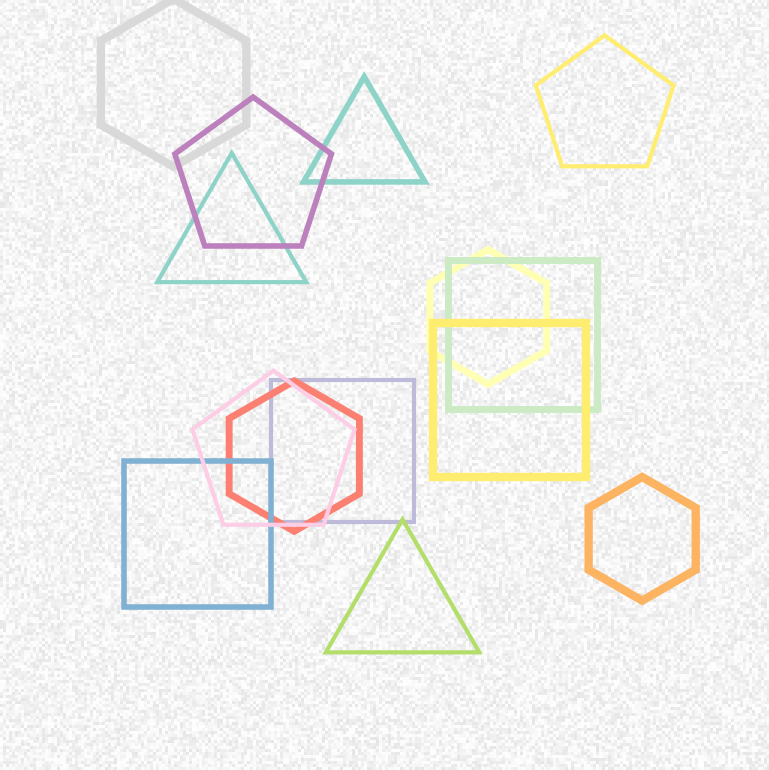[{"shape": "triangle", "thickness": 2, "radius": 0.46, "center": [0.473, 0.809]}, {"shape": "triangle", "thickness": 1.5, "radius": 0.56, "center": [0.301, 0.689]}, {"shape": "hexagon", "thickness": 2.5, "radius": 0.44, "center": [0.634, 0.588]}, {"shape": "square", "thickness": 1.5, "radius": 0.46, "center": [0.445, 0.414]}, {"shape": "hexagon", "thickness": 2.5, "radius": 0.49, "center": [0.382, 0.408]}, {"shape": "square", "thickness": 2, "radius": 0.48, "center": [0.257, 0.306]}, {"shape": "hexagon", "thickness": 3, "radius": 0.4, "center": [0.834, 0.3]}, {"shape": "triangle", "thickness": 1.5, "radius": 0.58, "center": [0.523, 0.21]}, {"shape": "pentagon", "thickness": 1.5, "radius": 0.55, "center": [0.355, 0.408]}, {"shape": "hexagon", "thickness": 3, "radius": 0.55, "center": [0.225, 0.892]}, {"shape": "pentagon", "thickness": 2, "radius": 0.53, "center": [0.329, 0.767]}, {"shape": "square", "thickness": 2.5, "radius": 0.48, "center": [0.679, 0.566]}, {"shape": "square", "thickness": 3, "radius": 0.5, "center": [0.662, 0.481]}, {"shape": "pentagon", "thickness": 1.5, "radius": 0.47, "center": [0.785, 0.86]}]